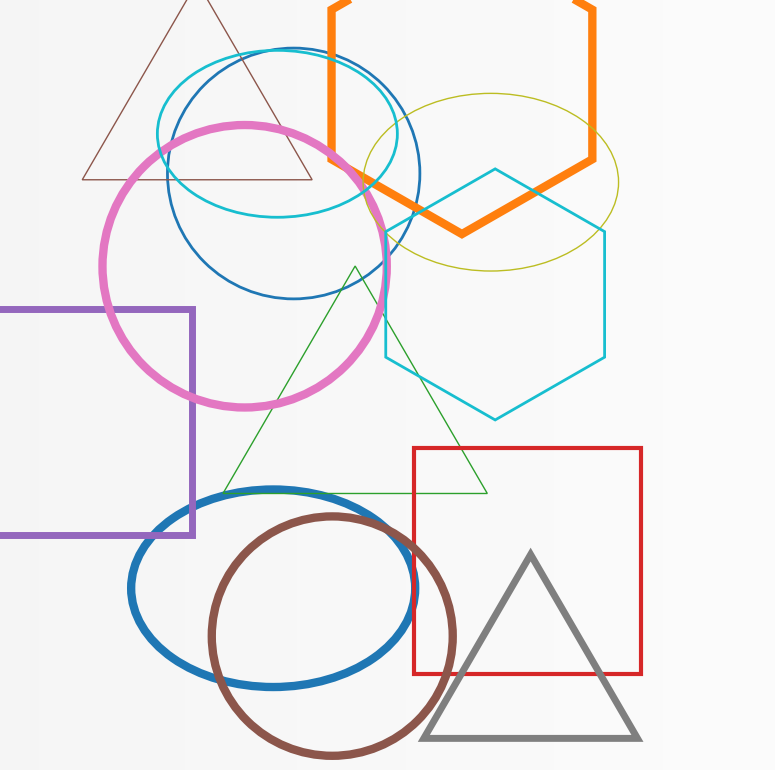[{"shape": "circle", "thickness": 1, "radius": 0.81, "center": [0.379, 0.775]}, {"shape": "oval", "thickness": 3, "radius": 0.92, "center": [0.352, 0.236]}, {"shape": "hexagon", "thickness": 3, "radius": 0.97, "center": [0.596, 0.89]}, {"shape": "triangle", "thickness": 0.5, "radius": 0.98, "center": [0.458, 0.458]}, {"shape": "square", "thickness": 1.5, "radius": 0.73, "center": [0.681, 0.271]}, {"shape": "square", "thickness": 2.5, "radius": 0.73, "center": [0.101, 0.452]}, {"shape": "triangle", "thickness": 0.5, "radius": 0.86, "center": [0.254, 0.852]}, {"shape": "circle", "thickness": 3, "radius": 0.78, "center": [0.429, 0.174]}, {"shape": "circle", "thickness": 3, "radius": 0.92, "center": [0.316, 0.654]}, {"shape": "triangle", "thickness": 2.5, "radius": 0.8, "center": [0.685, 0.121]}, {"shape": "oval", "thickness": 0.5, "radius": 0.82, "center": [0.633, 0.763]}, {"shape": "oval", "thickness": 1, "radius": 0.77, "center": [0.358, 0.826]}, {"shape": "hexagon", "thickness": 1, "radius": 0.82, "center": [0.639, 0.618]}]